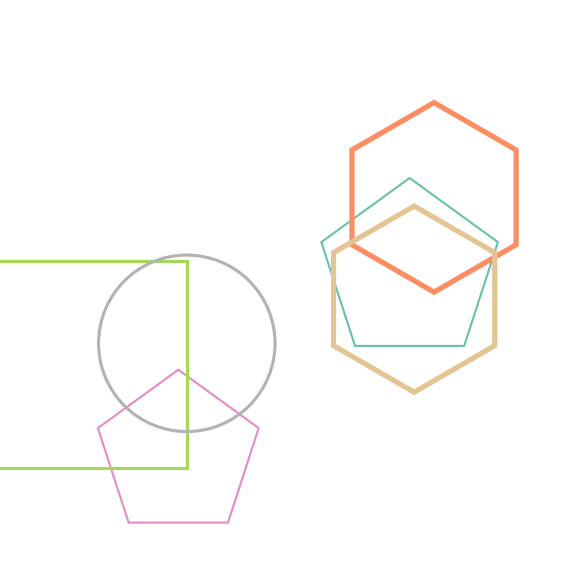[{"shape": "pentagon", "thickness": 1, "radius": 0.8, "center": [0.709, 0.53]}, {"shape": "hexagon", "thickness": 2.5, "radius": 0.82, "center": [0.752, 0.657]}, {"shape": "pentagon", "thickness": 1, "radius": 0.73, "center": [0.309, 0.213]}, {"shape": "square", "thickness": 1.5, "radius": 0.9, "center": [0.145, 0.367]}, {"shape": "hexagon", "thickness": 2.5, "radius": 0.81, "center": [0.717, 0.481]}, {"shape": "circle", "thickness": 1.5, "radius": 0.76, "center": [0.323, 0.405]}]